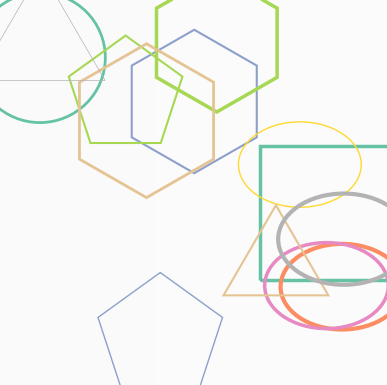[{"shape": "square", "thickness": 2.5, "radius": 0.87, "center": [0.844, 0.447]}, {"shape": "circle", "thickness": 2, "radius": 0.84, "center": [0.103, 0.85]}, {"shape": "oval", "thickness": 3, "radius": 0.79, "center": [0.883, 0.255]}, {"shape": "pentagon", "thickness": 1, "radius": 0.84, "center": [0.414, 0.123]}, {"shape": "hexagon", "thickness": 1.5, "radius": 0.93, "center": [0.501, 0.736]}, {"shape": "oval", "thickness": 2.5, "radius": 0.8, "center": [0.843, 0.258]}, {"shape": "pentagon", "thickness": 1.5, "radius": 0.77, "center": [0.324, 0.753]}, {"shape": "hexagon", "thickness": 2.5, "radius": 0.9, "center": [0.56, 0.889]}, {"shape": "oval", "thickness": 1, "radius": 0.79, "center": [0.774, 0.573]}, {"shape": "triangle", "thickness": 1.5, "radius": 0.78, "center": [0.712, 0.311]}, {"shape": "hexagon", "thickness": 2, "radius": 1.0, "center": [0.378, 0.687]}, {"shape": "oval", "thickness": 3, "radius": 0.85, "center": [0.887, 0.379]}, {"shape": "triangle", "thickness": 0.5, "radius": 0.96, "center": [0.106, 0.887]}]